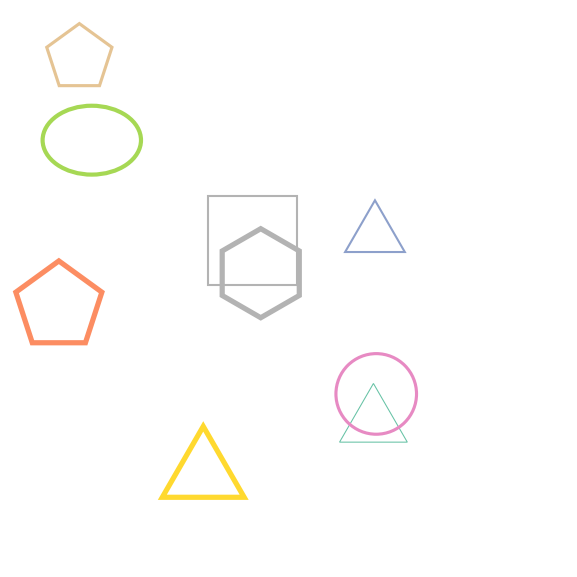[{"shape": "triangle", "thickness": 0.5, "radius": 0.34, "center": [0.647, 0.267]}, {"shape": "pentagon", "thickness": 2.5, "radius": 0.39, "center": [0.102, 0.469]}, {"shape": "triangle", "thickness": 1, "radius": 0.3, "center": [0.649, 0.593]}, {"shape": "circle", "thickness": 1.5, "radius": 0.35, "center": [0.651, 0.317]}, {"shape": "oval", "thickness": 2, "radius": 0.43, "center": [0.159, 0.756]}, {"shape": "triangle", "thickness": 2.5, "radius": 0.41, "center": [0.352, 0.179]}, {"shape": "pentagon", "thickness": 1.5, "radius": 0.3, "center": [0.137, 0.899]}, {"shape": "square", "thickness": 1, "radius": 0.38, "center": [0.438, 0.583]}, {"shape": "hexagon", "thickness": 2.5, "radius": 0.39, "center": [0.451, 0.526]}]